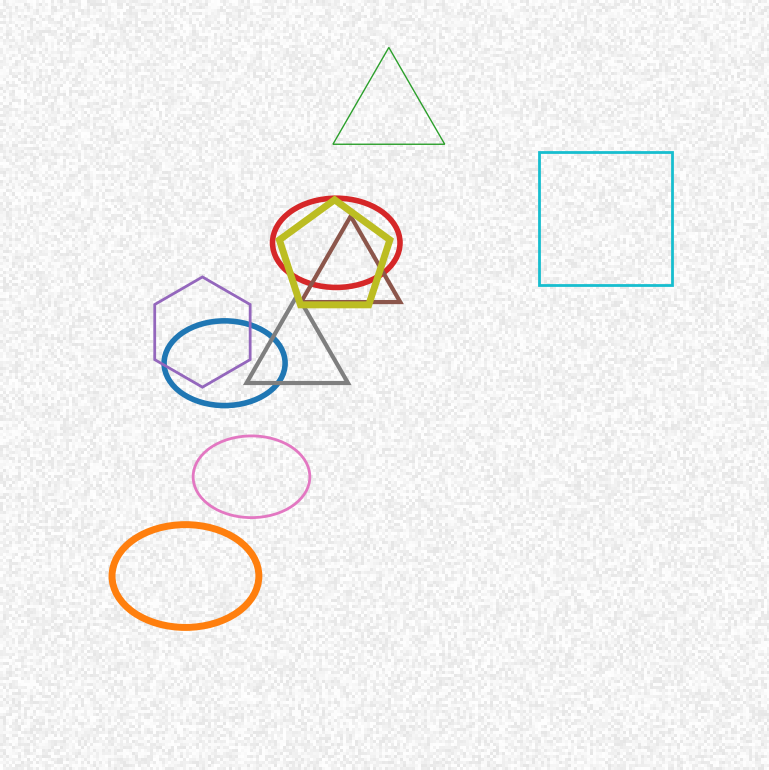[{"shape": "oval", "thickness": 2, "radius": 0.39, "center": [0.292, 0.528]}, {"shape": "oval", "thickness": 2.5, "radius": 0.48, "center": [0.241, 0.252]}, {"shape": "triangle", "thickness": 0.5, "radius": 0.42, "center": [0.505, 0.855]}, {"shape": "oval", "thickness": 2, "radius": 0.41, "center": [0.437, 0.685]}, {"shape": "hexagon", "thickness": 1, "radius": 0.36, "center": [0.263, 0.569]}, {"shape": "triangle", "thickness": 1.5, "radius": 0.37, "center": [0.455, 0.645]}, {"shape": "oval", "thickness": 1, "radius": 0.38, "center": [0.327, 0.381]}, {"shape": "triangle", "thickness": 1.5, "radius": 0.38, "center": [0.386, 0.541]}, {"shape": "pentagon", "thickness": 2.5, "radius": 0.38, "center": [0.435, 0.665]}, {"shape": "square", "thickness": 1, "radius": 0.43, "center": [0.787, 0.716]}]